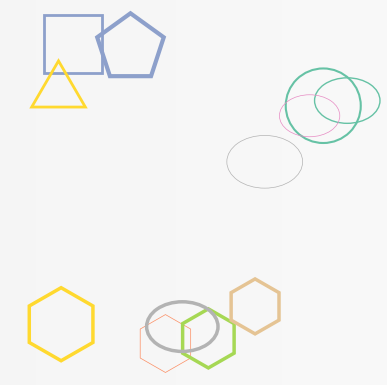[{"shape": "circle", "thickness": 1.5, "radius": 0.48, "center": [0.834, 0.725]}, {"shape": "oval", "thickness": 1, "radius": 0.42, "center": [0.896, 0.739]}, {"shape": "hexagon", "thickness": 0.5, "radius": 0.38, "center": [0.427, 0.108]}, {"shape": "pentagon", "thickness": 3, "radius": 0.45, "center": [0.337, 0.875]}, {"shape": "square", "thickness": 2, "radius": 0.38, "center": [0.188, 0.887]}, {"shape": "oval", "thickness": 0.5, "radius": 0.39, "center": [0.799, 0.699]}, {"shape": "hexagon", "thickness": 2.5, "radius": 0.38, "center": [0.538, 0.121]}, {"shape": "triangle", "thickness": 2, "radius": 0.4, "center": [0.151, 0.762]}, {"shape": "hexagon", "thickness": 2.5, "radius": 0.47, "center": [0.158, 0.158]}, {"shape": "hexagon", "thickness": 2.5, "radius": 0.36, "center": [0.658, 0.204]}, {"shape": "oval", "thickness": 0.5, "radius": 0.49, "center": [0.683, 0.58]}, {"shape": "oval", "thickness": 2.5, "radius": 0.46, "center": [0.47, 0.152]}]